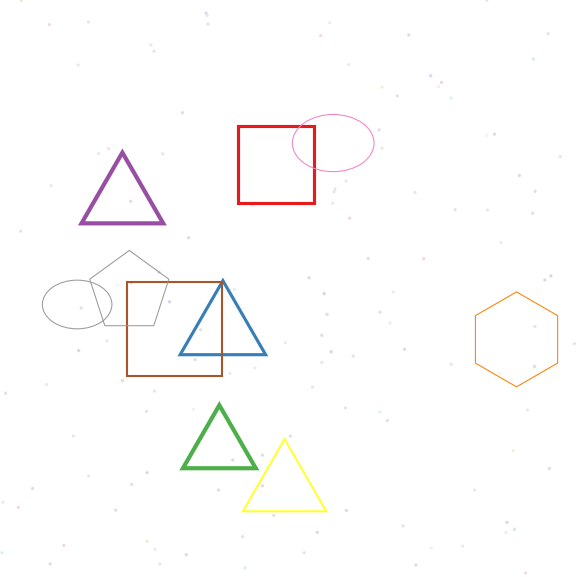[{"shape": "square", "thickness": 1.5, "radius": 0.33, "center": [0.477, 0.714]}, {"shape": "triangle", "thickness": 1.5, "radius": 0.43, "center": [0.386, 0.428]}, {"shape": "triangle", "thickness": 2, "radius": 0.36, "center": [0.38, 0.225]}, {"shape": "triangle", "thickness": 2, "radius": 0.41, "center": [0.212, 0.653]}, {"shape": "hexagon", "thickness": 0.5, "radius": 0.41, "center": [0.894, 0.411]}, {"shape": "triangle", "thickness": 1, "radius": 0.42, "center": [0.493, 0.155]}, {"shape": "square", "thickness": 1, "radius": 0.41, "center": [0.303, 0.429]}, {"shape": "oval", "thickness": 0.5, "radius": 0.35, "center": [0.577, 0.751]}, {"shape": "pentagon", "thickness": 0.5, "radius": 0.36, "center": [0.224, 0.493]}, {"shape": "oval", "thickness": 0.5, "radius": 0.3, "center": [0.134, 0.472]}]